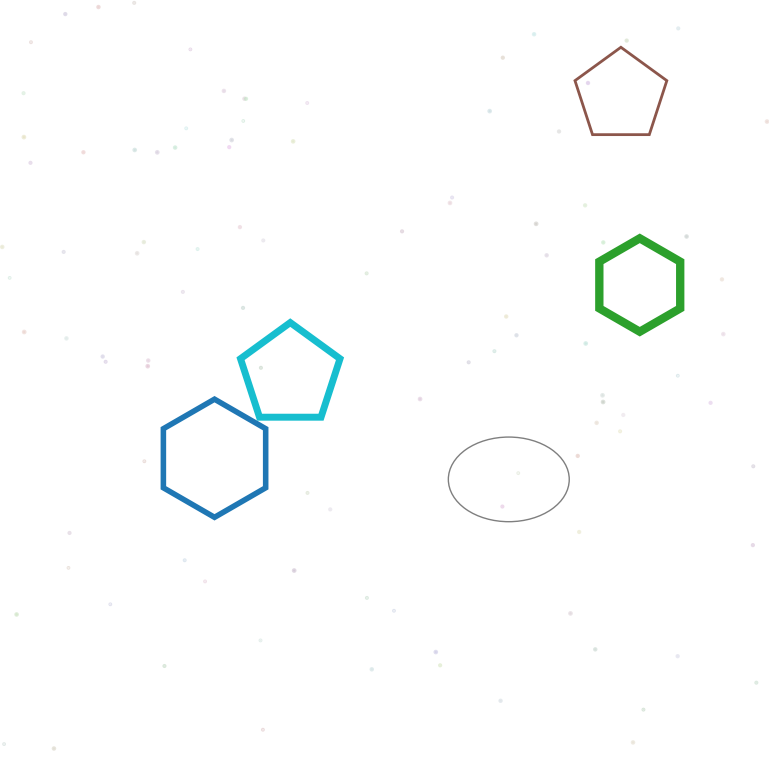[{"shape": "hexagon", "thickness": 2, "radius": 0.38, "center": [0.279, 0.405]}, {"shape": "hexagon", "thickness": 3, "radius": 0.3, "center": [0.831, 0.63]}, {"shape": "pentagon", "thickness": 1, "radius": 0.31, "center": [0.806, 0.876]}, {"shape": "oval", "thickness": 0.5, "radius": 0.39, "center": [0.661, 0.377]}, {"shape": "pentagon", "thickness": 2.5, "radius": 0.34, "center": [0.377, 0.513]}]